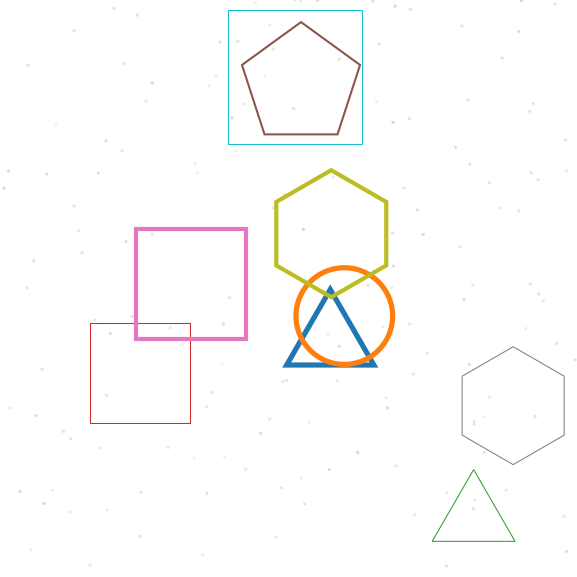[{"shape": "triangle", "thickness": 2.5, "radius": 0.44, "center": [0.572, 0.411]}, {"shape": "circle", "thickness": 2.5, "radius": 0.42, "center": [0.596, 0.452]}, {"shape": "triangle", "thickness": 0.5, "radius": 0.41, "center": [0.82, 0.103]}, {"shape": "square", "thickness": 0.5, "radius": 0.44, "center": [0.243, 0.353]}, {"shape": "pentagon", "thickness": 1, "radius": 0.54, "center": [0.521, 0.853]}, {"shape": "square", "thickness": 2, "radius": 0.47, "center": [0.33, 0.507]}, {"shape": "hexagon", "thickness": 0.5, "radius": 0.51, "center": [0.889, 0.297]}, {"shape": "hexagon", "thickness": 2, "radius": 0.55, "center": [0.574, 0.594]}, {"shape": "square", "thickness": 0.5, "radius": 0.58, "center": [0.512, 0.866]}]